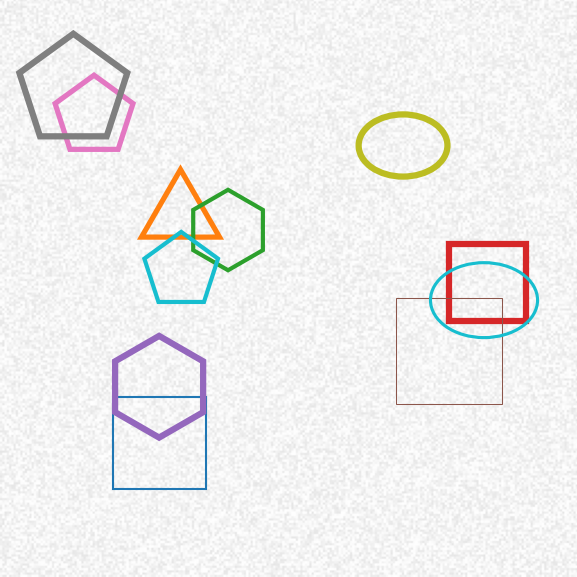[{"shape": "square", "thickness": 1, "radius": 0.4, "center": [0.276, 0.232]}, {"shape": "triangle", "thickness": 2.5, "radius": 0.39, "center": [0.313, 0.628]}, {"shape": "hexagon", "thickness": 2, "radius": 0.35, "center": [0.395, 0.601]}, {"shape": "square", "thickness": 3, "radius": 0.34, "center": [0.844, 0.51]}, {"shape": "hexagon", "thickness": 3, "radius": 0.44, "center": [0.276, 0.329]}, {"shape": "square", "thickness": 0.5, "radius": 0.46, "center": [0.778, 0.391]}, {"shape": "pentagon", "thickness": 2.5, "radius": 0.35, "center": [0.163, 0.798]}, {"shape": "pentagon", "thickness": 3, "radius": 0.49, "center": [0.127, 0.843]}, {"shape": "oval", "thickness": 3, "radius": 0.38, "center": [0.698, 0.747]}, {"shape": "pentagon", "thickness": 2, "radius": 0.34, "center": [0.314, 0.531]}, {"shape": "oval", "thickness": 1.5, "radius": 0.46, "center": [0.838, 0.479]}]